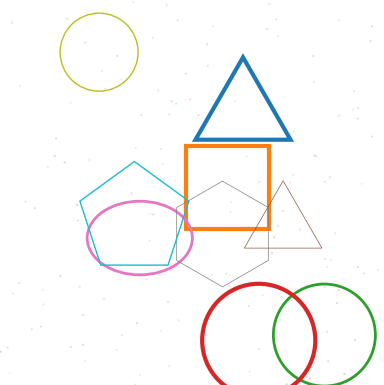[{"shape": "triangle", "thickness": 3, "radius": 0.71, "center": [0.631, 0.708]}, {"shape": "square", "thickness": 3, "radius": 0.54, "center": [0.59, 0.512]}, {"shape": "circle", "thickness": 2, "radius": 0.66, "center": [0.843, 0.13]}, {"shape": "circle", "thickness": 3, "radius": 0.73, "center": [0.672, 0.116]}, {"shape": "triangle", "thickness": 0.5, "radius": 0.58, "center": [0.735, 0.414]}, {"shape": "oval", "thickness": 2, "radius": 0.68, "center": [0.363, 0.382]}, {"shape": "hexagon", "thickness": 0.5, "radius": 0.69, "center": [0.578, 0.392]}, {"shape": "circle", "thickness": 1, "radius": 0.51, "center": [0.257, 0.864]}, {"shape": "pentagon", "thickness": 1, "radius": 0.74, "center": [0.349, 0.432]}]